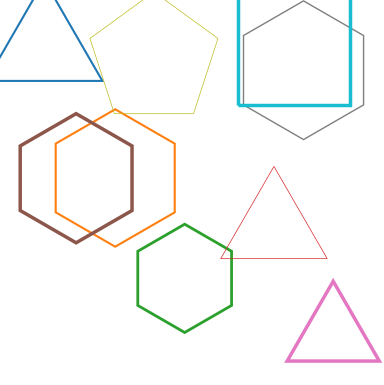[{"shape": "triangle", "thickness": 1.5, "radius": 0.87, "center": [0.115, 0.877]}, {"shape": "hexagon", "thickness": 1.5, "radius": 0.89, "center": [0.299, 0.538]}, {"shape": "hexagon", "thickness": 2, "radius": 0.7, "center": [0.48, 0.277]}, {"shape": "triangle", "thickness": 0.5, "radius": 0.8, "center": [0.712, 0.408]}, {"shape": "hexagon", "thickness": 2.5, "radius": 0.84, "center": [0.198, 0.537]}, {"shape": "triangle", "thickness": 2.5, "radius": 0.69, "center": [0.865, 0.131]}, {"shape": "hexagon", "thickness": 1, "radius": 0.9, "center": [0.788, 0.818]}, {"shape": "pentagon", "thickness": 0.5, "radius": 0.87, "center": [0.4, 0.846]}, {"shape": "square", "thickness": 2.5, "radius": 0.73, "center": [0.763, 0.874]}]